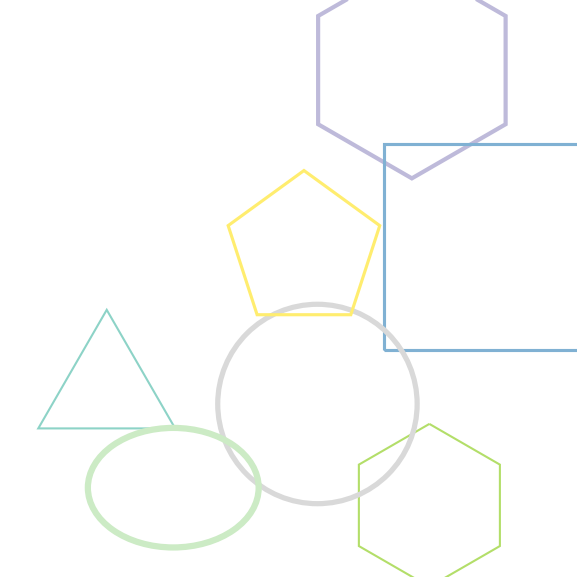[{"shape": "triangle", "thickness": 1, "radius": 0.68, "center": [0.185, 0.326]}, {"shape": "hexagon", "thickness": 2, "radius": 0.94, "center": [0.713, 0.878]}, {"shape": "square", "thickness": 1.5, "radius": 0.9, "center": [0.844, 0.572]}, {"shape": "hexagon", "thickness": 1, "radius": 0.7, "center": [0.744, 0.124]}, {"shape": "circle", "thickness": 2.5, "radius": 0.86, "center": [0.55, 0.3]}, {"shape": "oval", "thickness": 3, "radius": 0.74, "center": [0.3, 0.155]}, {"shape": "pentagon", "thickness": 1.5, "radius": 0.69, "center": [0.526, 0.566]}]